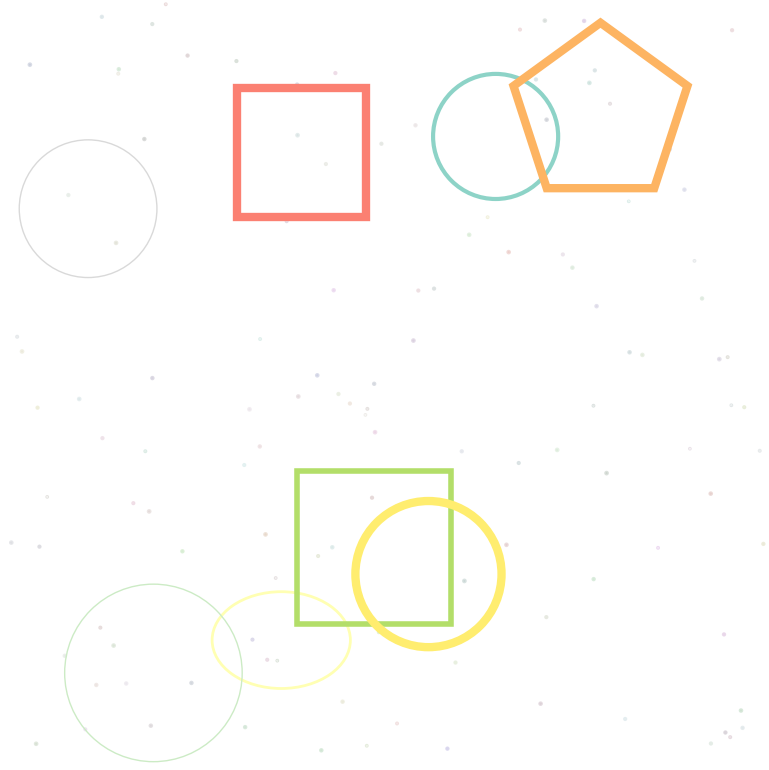[{"shape": "circle", "thickness": 1.5, "radius": 0.41, "center": [0.644, 0.823]}, {"shape": "oval", "thickness": 1, "radius": 0.45, "center": [0.365, 0.169]}, {"shape": "square", "thickness": 3, "radius": 0.42, "center": [0.392, 0.802]}, {"shape": "pentagon", "thickness": 3, "radius": 0.59, "center": [0.78, 0.852]}, {"shape": "square", "thickness": 2, "radius": 0.5, "center": [0.486, 0.289]}, {"shape": "circle", "thickness": 0.5, "radius": 0.45, "center": [0.114, 0.729]}, {"shape": "circle", "thickness": 0.5, "radius": 0.58, "center": [0.199, 0.126]}, {"shape": "circle", "thickness": 3, "radius": 0.47, "center": [0.556, 0.254]}]